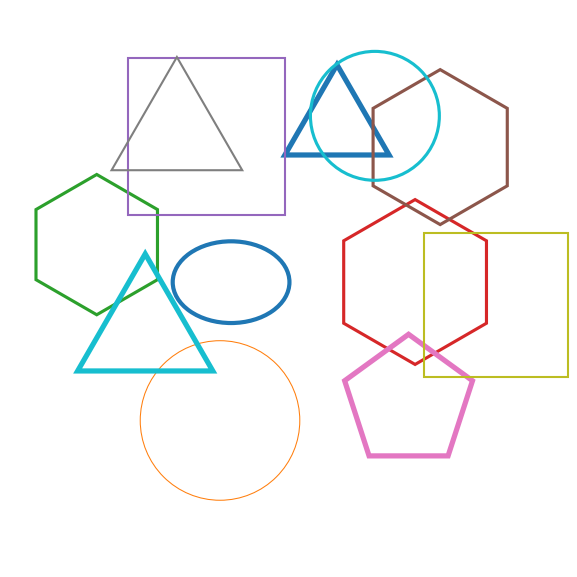[{"shape": "oval", "thickness": 2, "radius": 0.51, "center": [0.4, 0.511]}, {"shape": "triangle", "thickness": 2.5, "radius": 0.52, "center": [0.584, 0.783]}, {"shape": "circle", "thickness": 0.5, "radius": 0.69, "center": [0.381, 0.271]}, {"shape": "hexagon", "thickness": 1.5, "radius": 0.61, "center": [0.168, 0.576]}, {"shape": "hexagon", "thickness": 1.5, "radius": 0.71, "center": [0.719, 0.511]}, {"shape": "square", "thickness": 1, "radius": 0.68, "center": [0.358, 0.763]}, {"shape": "hexagon", "thickness": 1.5, "radius": 0.67, "center": [0.762, 0.744]}, {"shape": "pentagon", "thickness": 2.5, "radius": 0.58, "center": [0.707, 0.304]}, {"shape": "triangle", "thickness": 1, "radius": 0.65, "center": [0.306, 0.77]}, {"shape": "square", "thickness": 1, "radius": 0.62, "center": [0.859, 0.471]}, {"shape": "circle", "thickness": 1.5, "radius": 0.56, "center": [0.649, 0.799]}, {"shape": "triangle", "thickness": 2.5, "radius": 0.68, "center": [0.251, 0.424]}]